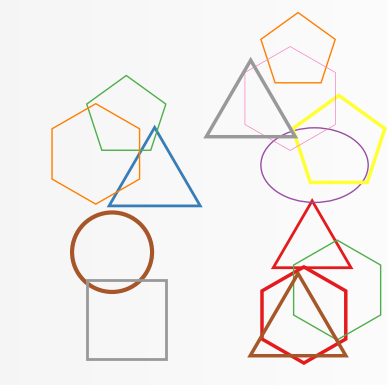[{"shape": "triangle", "thickness": 2, "radius": 0.58, "center": [0.806, 0.363]}, {"shape": "hexagon", "thickness": 2.5, "radius": 0.62, "center": [0.784, 0.182]}, {"shape": "triangle", "thickness": 2, "radius": 0.68, "center": [0.399, 0.533]}, {"shape": "pentagon", "thickness": 1, "radius": 0.54, "center": [0.326, 0.697]}, {"shape": "hexagon", "thickness": 1, "radius": 0.65, "center": [0.87, 0.247]}, {"shape": "oval", "thickness": 1, "radius": 0.69, "center": [0.812, 0.571]}, {"shape": "hexagon", "thickness": 1, "radius": 0.65, "center": [0.247, 0.6]}, {"shape": "pentagon", "thickness": 1, "radius": 0.5, "center": [0.769, 0.867]}, {"shape": "pentagon", "thickness": 2.5, "radius": 0.62, "center": [0.874, 0.627]}, {"shape": "circle", "thickness": 3, "radius": 0.52, "center": [0.289, 0.345]}, {"shape": "triangle", "thickness": 2.5, "radius": 0.71, "center": [0.769, 0.147]}, {"shape": "hexagon", "thickness": 0.5, "radius": 0.67, "center": [0.749, 0.744]}, {"shape": "triangle", "thickness": 2.5, "radius": 0.66, "center": [0.647, 0.711]}, {"shape": "square", "thickness": 2, "radius": 0.51, "center": [0.327, 0.17]}]